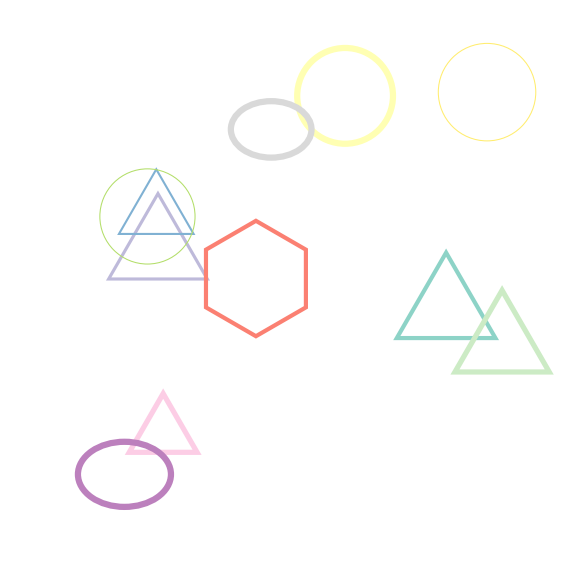[{"shape": "triangle", "thickness": 2, "radius": 0.49, "center": [0.772, 0.463]}, {"shape": "circle", "thickness": 3, "radius": 0.41, "center": [0.598, 0.833]}, {"shape": "triangle", "thickness": 1.5, "radius": 0.49, "center": [0.274, 0.565]}, {"shape": "hexagon", "thickness": 2, "radius": 0.5, "center": [0.443, 0.517]}, {"shape": "triangle", "thickness": 1, "radius": 0.37, "center": [0.271, 0.631]}, {"shape": "circle", "thickness": 0.5, "radius": 0.41, "center": [0.255, 0.624]}, {"shape": "triangle", "thickness": 2.5, "radius": 0.34, "center": [0.283, 0.25]}, {"shape": "oval", "thickness": 3, "radius": 0.35, "center": [0.47, 0.775]}, {"shape": "oval", "thickness": 3, "radius": 0.4, "center": [0.216, 0.178]}, {"shape": "triangle", "thickness": 2.5, "radius": 0.47, "center": [0.869, 0.402]}, {"shape": "circle", "thickness": 0.5, "radius": 0.42, "center": [0.843, 0.84]}]